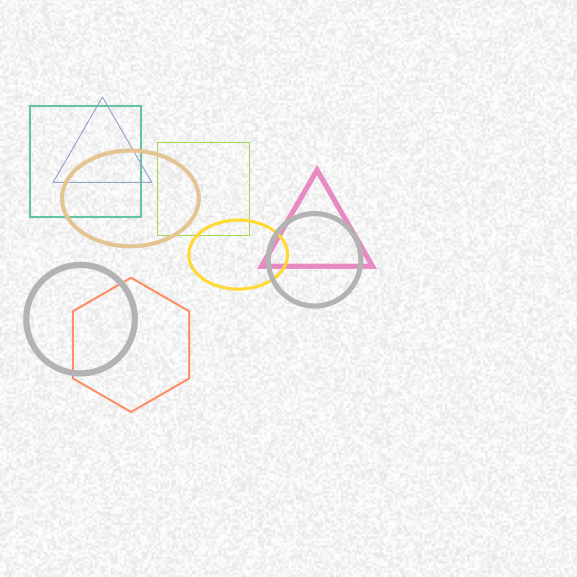[{"shape": "square", "thickness": 1, "radius": 0.48, "center": [0.148, 0.719]}, {"shape": "hexagon", "thickness": 1, "radius": 0.58, "center": [0.227, 0.402]}, {"shape": "triangle", "thickness": 0.5, "radius": 0.49, "center": [0.177, 0.733]}, {"shape": "triangle", "thickness": 2.5, "radius": 0.56, "center": [0.549, 0.594]}, {"shape": "square", "thickness": 0.5, "radius": 0.4, "center": [0.351, 0.673]}, {"shape": "oval", "thickness": 1.5, "radius": 0.43, "center": [0.412, 0.558]}, {"shape": "oval", "thickness": 2, "radius": 0.59, "center": [0.226, 0.656]}, {"shape": "circle", "thickness": 2.5, "radius": 0.4, "center": [0.545, 0.549]}, {"shape": "circle", "thickness": 3, "radius": 0.47, "center": [0.14, 0.447]}]